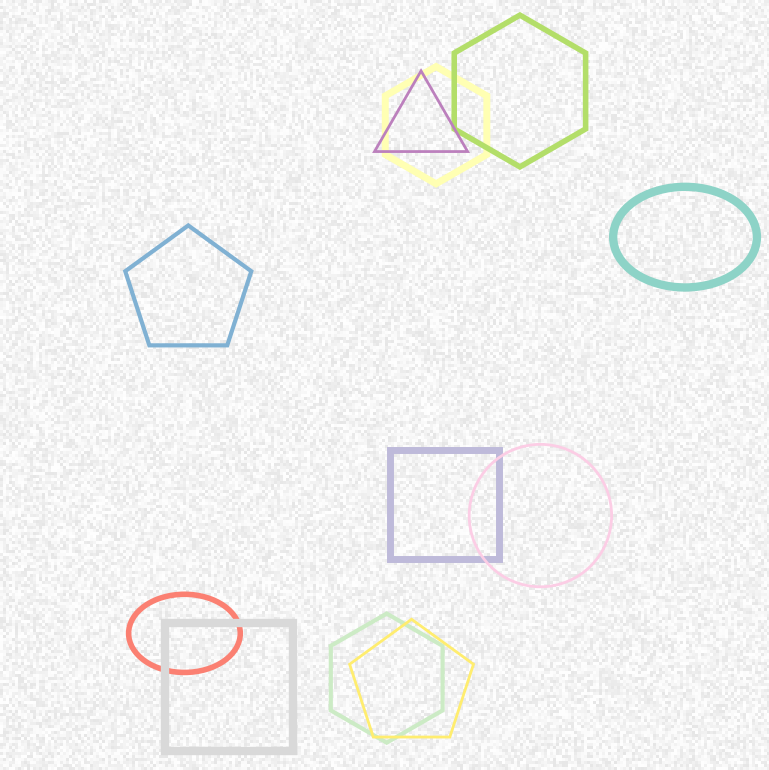[{"shape": "oval", "thickness": 3, "radius": 0.47, "center": [0.89, 0.692]}, {"shape": "hexagon", "thickness": 2.5, "radius": 0.38, "center": [0.566, 0.837]}, {"shape": "square", "thickness": 2.5, "radius": 0.35, "center": [0.578, 0.345]}, {"shape": "oval", "thickness": 2, "radius": 0.36, "center": [0.24, 0.177]}, {"shape": "pentagon", "thickness": 1.5, "radius": 0.43, "center": [0.245, 0.621]}, {"shape": "hexagon", "thickness": 2, "radius": 0.49, "center": [0.675, 0.882]}, {"shape": "circle", "thickness": 1, "radius": 0.46, "center": [0.702, 0.33]}, {"shape": "square", "thickness": 3, "radius": 0.42, "center": [0.297, 0.108]}, {"shape": "triangle", "thickness": 1, "radius": 0.35, "center": [0.547, 0.838]}, {"shape": "hexagon", "thickness": 1.5, "radius": 0.42, "center": [0.502, 0.119]}, {"shape": "pentagon", "thickness": 1, "radius": 0.42, "center": [0.534, 0.111]}]